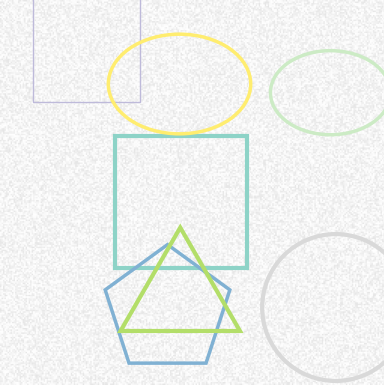[{"shape": "square", "thickness": 3, "radius": 0.86, "center": [0.469, 0.475]}, {"shape": "square", "thickness": 1, "radius": 0.69, "center": [0.225, 0.874]}, {"shape": "pentagon", "thickness": 2.5, "radius": 0.85, "center": [0.435, 0.195]}, {"shape": "triangle", "thickness": 3, "radius": 0.9, "center": [0.468, 0.23]}, {"shape": "circle", "thickness": 3, "radius": 0.95, "center": [0.872, 0.201]}, {"shape": "oval", "thickness": 2.5, "radius": 0.78, "center": [0.858, 0.759]}, {"shape": "oval", "thickness": 2.5, "radius": 0.92, "center": [0.466, 0.782]}]